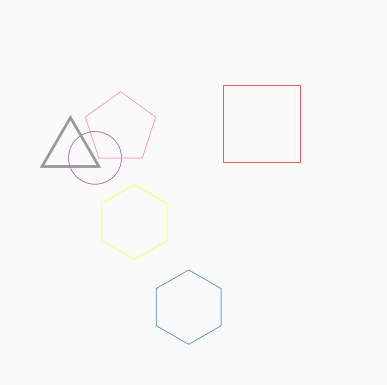[{"shape": "square", "thickness": 0.5, "radius": 0.5, "center": [0.674, 0.68]}, {"shape": "hexagon", "thickness": 0.5, "radius": 0.48, "center": [0.487, 0.202]}, {"shape": "circle", "thickness": 0.5, "radius": 0.34, "center": [0.245, 0.59]}, {"shape": "hexagon", "thickness": 0.5, "radius": 0.49, "center": [0.347, 0.423]}, {"shape": "pentagon", "thickness": 0.5, "radius": 0.48, "center": [0.311, 0.667]}, {"shape": "triangle", "thickness": 2, "radius": 0.42, "center": [0.182, 0.61]}]